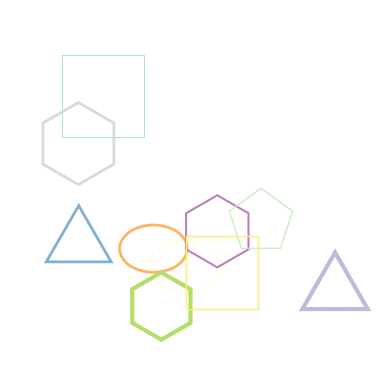[{"shape": "square", "thickness": 0.5, "radius": 0.53, "center": [0.266, 0.75]}, {"shape": "oval", "thickness": 0.5, "radius": 0.46, "center": [0.481, 0.307]}, {"shape": "triangle", "thickness": 3, "radius": 0.49, "center": [0.87, 0.246]}, {"shape": "triangle", "thickness": 2, "radius": 0.49, "center": [0.204, 0.369]}, {"shape": "oval", "thickness": 2, "radius": 0.44, "center": [0.398, 0.354]}, {"shape": "hexagon", "thickness": 3, "radius": 0.44, "center": [0.419, 0.205]}, {"shape": "hexagon", "thickness": 2, "radius": 0.53, "center": [0.204, 0.627]}, {"shape": "hexagon", "thickness": 1.5, "radius": 0.47, "center": [0.564, 0.399]}, {"shape": "pentagon", "thickness": 1, "radius": 0.43, "center": [0.678, 0.425]}, {"shape": "square", "thickness": 1, "radius": 0.47, "center": [0.578, 0.292]}]